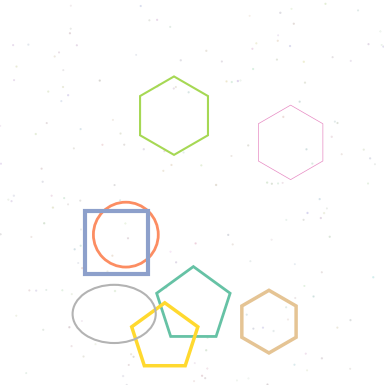[{"shape": "pentagon", "thickness": 2, "radius": 0.5, "center": [0.502, 0.207]}, {"shape": "circle", "thickness": 2, "radius": 0.42, "center": [0.327, 0.391]}, {"shape": "square", "thickness": 3, "radius": 0.41, "center": [0.303, 0.371]}, {"shape": "hexagon", "thickness": 0.5, "radius": 0.48, "center": [0.755, 0.63]}, {"shape": "hexagon", "thickness": 1.5, "radius": 0.51, "center": [0.452, 0.7]}, {"shape": "pentagon", "thickness": 2.5, "radius": 0.45, "center": [0.428, 0.123]}, {"shape": "hexagon", "thickness": 2.5, "radius": 0.41, "center": [0.699, 0.165]}, {"shape": "oval", "thickness": 1.5, "radius": 0.54, "center": [0.297, 0.185]}]